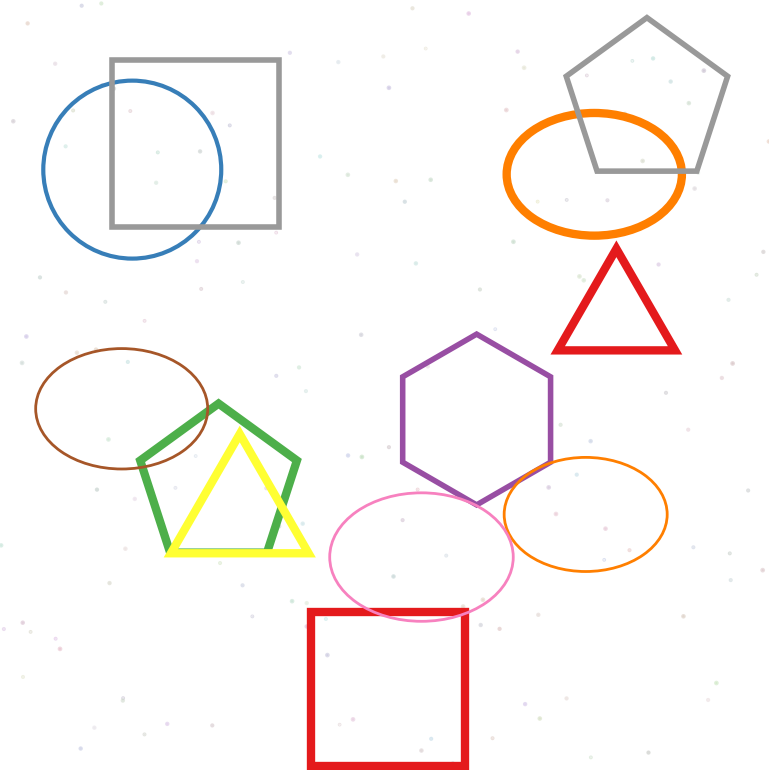[{"shape": "square", "thickness": 3, "radius": 0.5, "center": [0.504, 0.106]}, {"shape": "triangle", "thickness": 3, "radius": 0.44, "center": [0.8, 0.589]}, {"shape": "circle", "thickness": 1.5, "radius": 0.58, "center": [0.172, 0.78]}, {"shape": "pentagon", "thickness": 3, "radius": 0.53, "center": [0.284, 0.369]}, {"shape": "hexagon", "thickness": 2, "radius": 0.55, "center": [0.619, 0.455]}, {"shape": "oval", "thickness": 3, "radius": 0.57, "center": [0.772, 0.774]}, {"shape": "oval", "thickness": 1, "radius": 0.53, "center": [0.761, 0.332]}, {"shape": "triangle", "thickness": 3, "radius": 0.52, "center": [0.311, 0.333]}, {"shape": "oval", "thickness": 1, "radius": 0.56, "center": [0.158, 0.469]}, {"shape": "oval", "thickness": 1, "radius": 0.6, "center": [0.547, 0.277]}, {"shape": "square", "thickness": 2, "radius": 0.54, "center": [0.254, 0.814]}, {"shape": "pentagon", "thickness": 2, "radius": 0.55, "center": [0.84, 0.867]}]